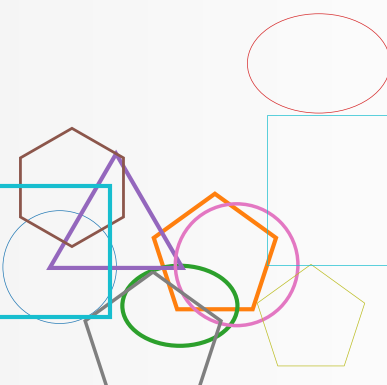[{"shape": "circle", "thickness": 0.5, "radius": 0.73, "center": [0.154, 0.306]}, {"shape": "pentagon", "thickness": 3, "radius": 0.83, "center": [0.555, 0.331]}, {"shape": "oval", "thickness": 3, "radius": 0.74, "center": [0.464, 0.206]}, {"shape": "oval", "thickness": 0.5, "radius": 0.92, "center": [0.823, 0.835]}, {"shape": "triangle", "thickness": 3, "radius": 0.99, "center": [0.3, 0.403]}, {"shape": "hexagon", "thickness": 2, "radius": 0.77, "center": [0.186, 0.513]}, {"shape": "circle", "thickness": 2.5, "radius": 0.79, "center": [0.611, 0.312]}, {"shape": "pentagon", "thickness": 2.5, "radius": 0.92, "center": [0.395, 0.109]}, {"shape": "pentagon", "thickness": 0.5, "radius": 0.73, "center": [0.803, 0.167]}, {"shape": "square", "thickness": 3, "radius": 0.85, "center": [0.114, 0.348]}, {"shape": "square", "thickness": 0.5, "radius": 0.98, "center": [0.884, 0.506]}]